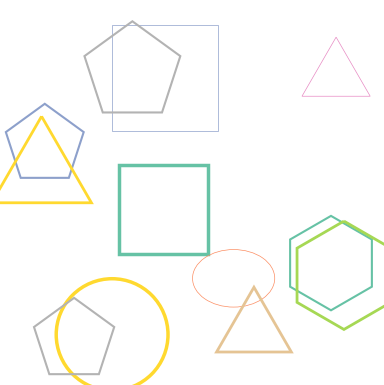[{"shape": "hexagon", "thickness": 1.5, "radius": 0.61, "center": [0.86, 0.317]}, {"shape": "square", "thickness": 2.5, "radius": 0.58, "center": [0.425, 0.456]}, {"shape": "oval", "thickness": 0.5, "radius": 0.53, "center": [0.607, 0.277]}, {"shape": "square", "thickness": 0.5, "radius": 0.68, "center": [0.429, 0.797]}, {"shape": "pentagon", "thickness": 1.5, "radius": 0.53, "center": [0.116, 0.624]}, {"shape": "triangle", "thickness": 0.5, "radius": 0.51, "center": [0.873, 0.801]}, {"shape": "hexagon", "thickness": 2, "radius": 0.7, "center": [0.893, 0.285]}, {"shape": "triangle", "thickness": 2, "radius": 0.75, "center": [0.108, 0.548]}, {"shape": "circle", "thickness": 2.5, "radius": 0.73, "center": [0.291, 0.131]}, {"shape": "triangle", "thickness": 2, "radius": 0.56, "center": [0.66, 0.142]}, {"shape": "pentagon", "thickness": 1.5, "radius": 0.65, "center": [0.344, 0.814]}, {"shape": "pentagon", "thickness": 1.5, "radius": 0.55, "center": [0.192, 0.117]}]